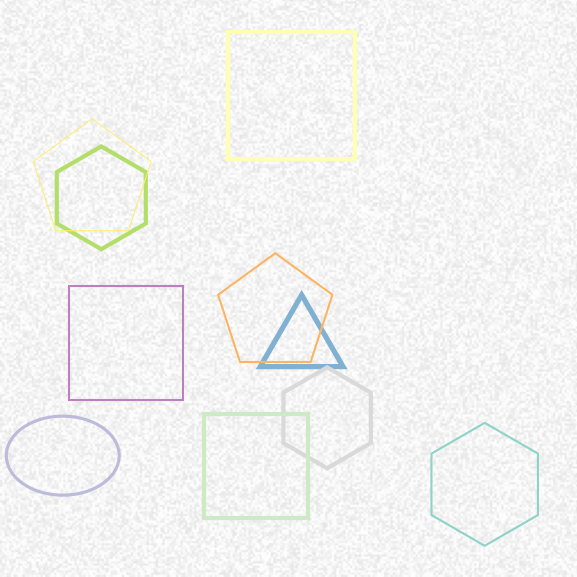[{"shape": "hexagon", "thickness": 1, "radius": 0.53, "center": [0.839, 0.16]}, {"shape": "square", "thickness": 2, "radius": 0.55, "center": [0.506, 0.834]}, {"shape": "oval", "thickness": 1.5, "radius": 0.49, "center": [0.109, 0.21]}, {"shape": "triangle", "thickness": 2.5, "radius": 0.41, "center": [0.522, 0.406]}, {"shape": "pentagon", "thickness": 1, "radius": 0.52, "center": [0.477, 0.457]}, {"shape": "hexagon", "thickness": 2, "radius": 0.44, "center": [0.175, 0.657]}, {"shape": "hexagon", "thickness": 2, "radius": 0.44, "center": [0.566, 0.276]}, {"shape": "square", "thickness": 1, "radius": 0.49, "center": [0.219, 0.406]}, {"shape": "square", "thickness": 2, "radius": 0.45, "center": [0.443, 0.192]}, {"shape": "pentagon", "thickness": 0.5, "radius": 0.54, "center": [0.16, 0.686]}]